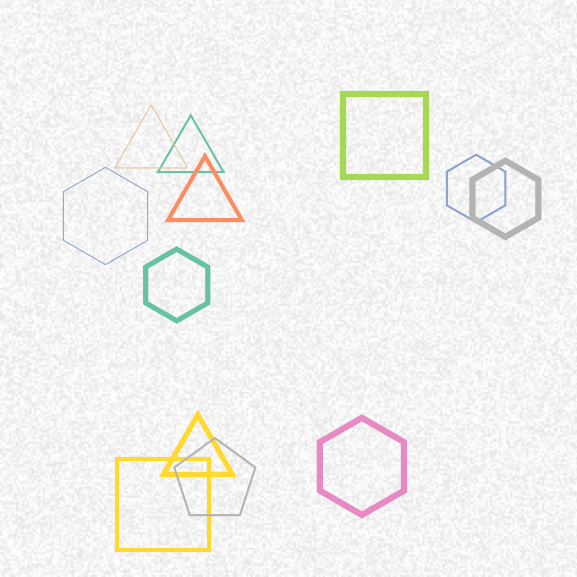[{"shape": "hexagon", "thickness": 2.5, "radius": 0.31, "center": [0.306, 0.506]}, {"shape": "triangle", "thickness": 1, "radius": 0.33, "center": [0.33, 0.734]}, {"shape": "triangle", "thickness": 2, "radius": 0.37, "center": [0.355, 0.655]}, {"shape": "hexagon", "thickness": 1, "radius": 0.29, "center": [0.824, 0.673]}, {"shape": "hexagon", "thickness": 0.5, "radius": 0.42, "center": [0.183, 0.625]}, {"shape": "hexagon", "thickness": 3, "radius": 0.42, "center": [0.627, 0.192]}, {"shape": "square", "thickness": 3, "radius": 0.36, "center": [0.666, 0.765]}, {"shape": "triangle", "thickness": 2.5, "radius": 0.34, "center": [0.343, 0.212]}, {"shape": "square", "thickness": 2, "radius": 0.4, "center": [0.283, 0.126]}, {"shape": "triangle", "thickness": 0.5, "radius": 0.36, "center": [0.262, 0.745]}, {"shape": "hexagon", "thickness": 3, "radius": 0.33, "center": [0.875, 0.655]}, {"shape": "pentagon", "thickness": 1, "radius": 0.37, "center": [0.372, 0.167]}]